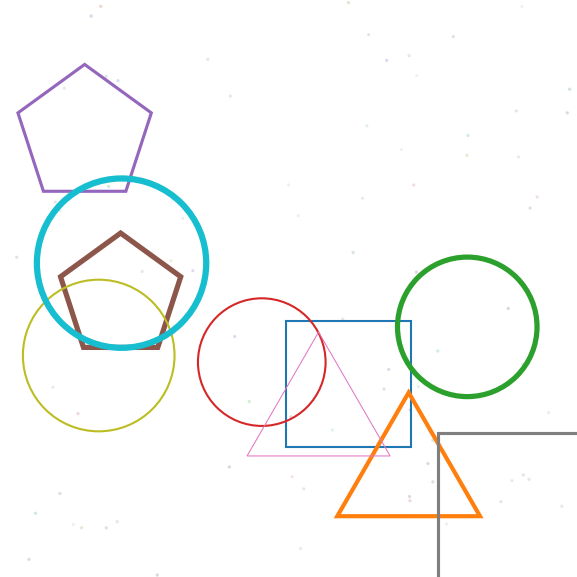[{"shape": "square", "thickness": 1, "radius": 0.54, "center": [0.604, 0.335]}, {"shape": "triangle", "thickness": 2, "radius": 0.71, "center": [0.708, 0.177]}, {"shape": "circle", "thickness": 2.5, "radius": 0.6, "center": [0.809, 0.433]}, {"shape": "circle", "thickness": 1, "radius": 0.55, "center": [0.453, 0.372]}, {"shape": "pentagon", "thickness": 1.5, "radius": 0.61, "center": [0.147, 0.766]}, {"shape": "pentagon", "thickness": 2.5, "radius": 0.55, "center": [0.209, 0.486]}, {"shape": "triangle", "thickness": 0.5, "radius": 0.72, "center": [0.552, 0.281]}, {"shape": "square", "thickness": 1.5, "radius": 0.65, "center": [0.89, 0.118]}, {"shape": "circle", "thickness": 1, "radius": 0.66, "center": [0.171, 0.384]}, {"shape": "circle", "thickness": 3, "radius": 0.73, "center": [0.21, 0.543]}]